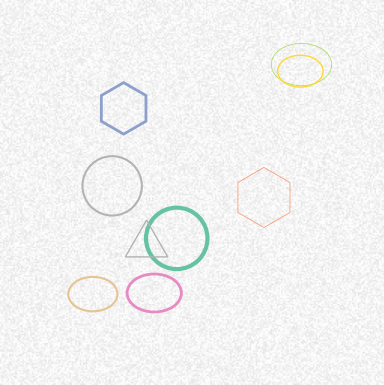[{"shape": "circle", "thickness": 3, "radius": 0.4, "center": [0.459, 0.381]}, {"shape": "hexagon", "thickness": 0.5, "radius": 0.39, "center": [0.686, 0.487]}, {"shape": "hexagon", "thickness": 2, "radius": 0.33, "center": [0.321, 0.719]}, {"shape": "oval", "thickness": 2, "radius": 0.35, "center": [0.401, 0.239]}, {"shape": "oval", "thickness": 0.5, "radius": 0.39, "center": [0.783, 0.832]}, {"shape": "oval", "thickness": 1, "radius": 0.3, "center": [0.78, 0.815]}, {"shape": "oval", "thickness": 1.5, "radius": 0.32, "center": [0.241, 0.236]}, {"shape": "circle", "thickness": 1.5, "radius": 0.39, "center": [0.291, 0.517]}, {"shape": "triangle", "thickness": 1, "radius": 0.32, "center": [0.381, 0.365]}]